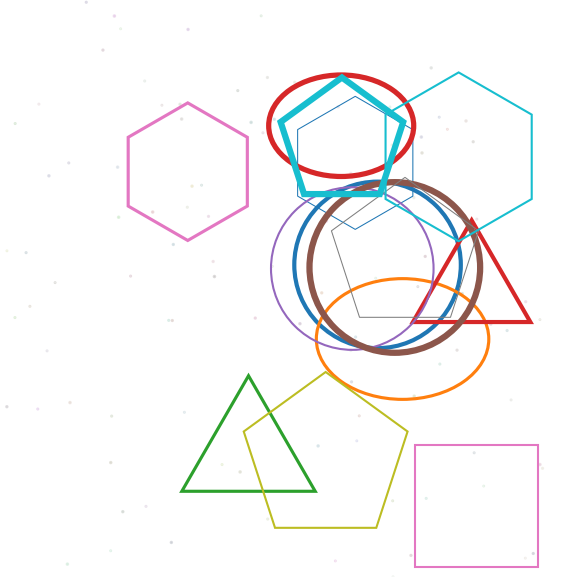[{"shape": "hexagon", "thickness": 0.5, "radius": 0.58, "center": [0.615, 0.717]}, {"shape": "circle", "thickness": 2, "radius": 0.72, "center": [0.654, 0.54]}, {"shape": "oval", "thickness": 1.5, "radius": 0.75, "center": [0.697, 0.412]}, {"shape": "triangle", "thickness": 1.5, "radius": 0.67, "center": [0.43, 0.215]}, {"shape": "triangle", "thickness": 2, "radius": 0.59, "center": [0.817, 0.5]}, {"shape": "oval", "thickness": 2.5, "radius": 0.63, "center": [0.591, 0.781]}, {"shape": "circle", "thickness": 1, "radius": 0.7, "center": [0.61, 0.534]}, {"shape": "circle", "thickness": 3, "radius": 0.74, "center": [0.684, 0.536]}, {"shape": "square", "thickness": 1, "radius": 0.53, "center": [0.825, 0.123]}, {"shape": "hexagon", "thickness": 1.5, "radius": 0.6, "center": [0.325, 0.702]}, {"shape": "pentagon", "thickness": 0.5, "radius": 0.67, "center": [0.701, 0.558]}, {"shape": "pentagon", "thickness": 1, "radius": 0.75, "center": [0.564, 0.206]}, {"shape": "pentagon", "thickness": 3, "radius": 0.56, "center": [0.592, 0.753]}, {"shape": "hexagon", "thickness": 1, "radius": 0.73, "center": [0.794, 0.728]}]